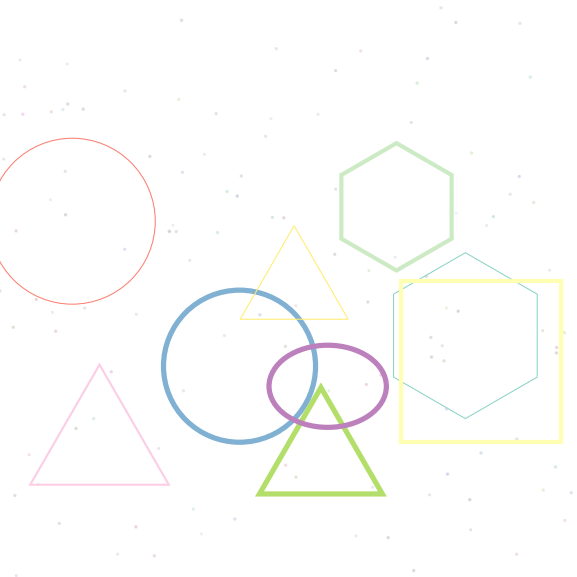[{"shape": "hexagon", "thickness": 0.5, "radius": 0.72, "center": [0.806, 0.418]}, {"shape": "square", "thickness": 2, "radius": 0.7, "center": [0.833, 0.373]}, {"shape": "circle", "thickness": 0.5, "radius": 0.72, "center": [0.125, 0.616]}, {"shape": "circle", "thickness": 2.5, "radius": 0.66, "center": [0.415, 0.365]}, {"shape": "triangle", "thickness": 2.5, "radius": 0.61, "center": [0.556, 0.205]}, {"shape": "triangle", "thickness": 1, "radius": 0.69, "center": [0.172, 0.229]}, {"shape": "oval", "thickness": 2.5, "radius": 0.51, "center": [0.567, 0.33]}, {"shape": "hexagon", "thickness": 2, "radius": 0.55, "center": [0.687, 0.641]}, {"shape": "triangle", "thickness": 0.5, "radius": 0.54, "center": [0.509, 0.5]}]